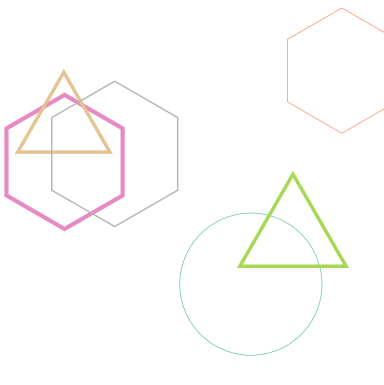[{"shape": "circle", "thickness": 0.5, "radius": 0.92, "center": [0.652, 0.262]}, {"shape": "hexagon", "thickness": 0.5, "radius": 0.81, "center": [0.888, 0.817]}, {"shape": "hexagon", "thickness": 3, "radius": 0.87, "center": [0.168, 0.579]}, {"shape": "triangle", "thickness": 2.5, "radius": 0.8, "center": [0.761, 0.388]}, {"shape": "triangle", "thickness": 2.5, "radius": 0.69, "center": [0.166, 0.674]}, {"shape": "hexagon", "thickness": 1, "radius": 0.94, "center": [0.298, 0.6]}]